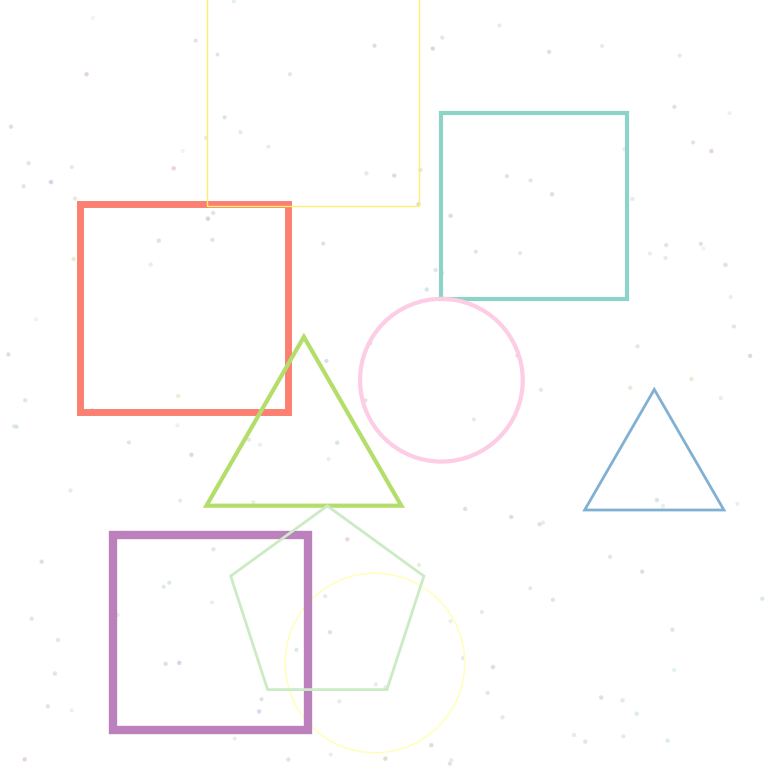[{"shape": "square", "thickness": 1.5, "radius": 0.6, "center": [0.694, 0.733]}, {"shape": "circle", "thickness": 0.5, "radius": 0.58, "center": [0.487, 0.139]}, {"shape": "square", "thickness": 2.5, "radius": 0.68, "center": [0.238, 0.6]}, {"shape": "triangle", "thickness": 1, "radius": 0.52, "center": [0.85, 0.39]}, {"shape": "triangle", "thickness": 1.5, "radius": 0.73, "center": [0.395, 0.416]}, {"shape": "circle", "thickness": 1.5, "radius": 0.53, "center": [0.573, 0.506]}, {"shape": "square", "thickness": 3, "radius": 0.63, "center": [0.273, 0.178]}, {"shape": "pentagon", "thickness": 1, "radius": 0.66, "center": [0.425, 0.211]}, {"shape": "square", "thickness": 0.5, "radius": 0.69, "center": [0.407, 0.87]}]